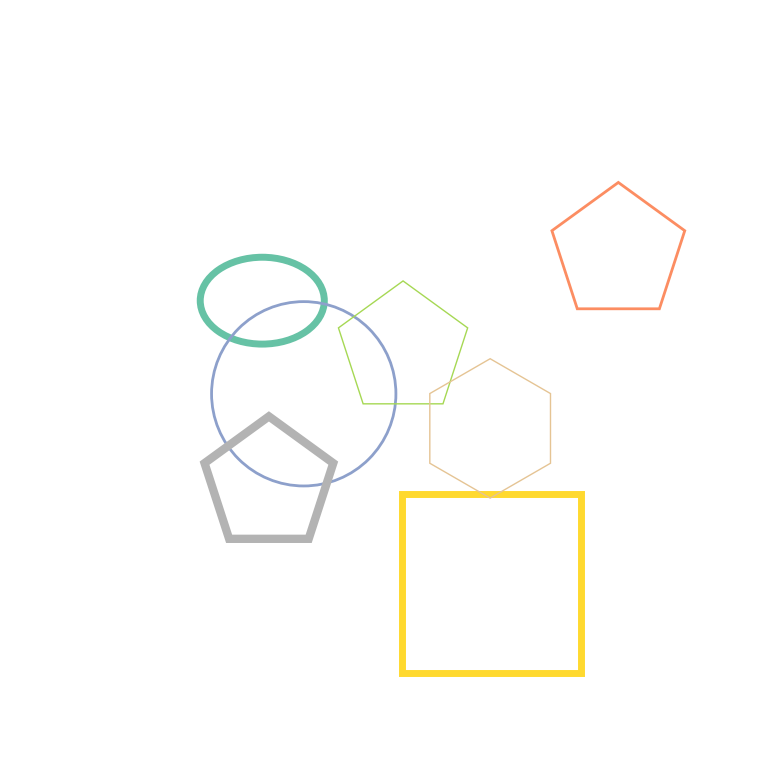[{"shape": "oval", "thickness": 2.5, "radius": 0.4, "center": [0.341, 0.61]}, {"shape": "pentagon", "thickness": 1, "radius": 0.45, "center": [0.803, 0.672]}, {"shape": "circle", "thickness": 1, "radius": 0.6, "center": [0.394, 0.489]}, {"shape": "pentagon", "thickness": 0.5, "radius": 0.44, "center": [0.523, 0.547]}, {"shape": "square", "thickness": 2.5, "radius": 0.58, "center": [0.638, 0.243]}, {"shape": "hexagon", "thickness": 0.5, "radius": 0.45, "center": [0.637, 0.444]}, {"shape": "pentagon", "thickness": 3, "radius": 0.44, "center": [0.349, 0.371]}]